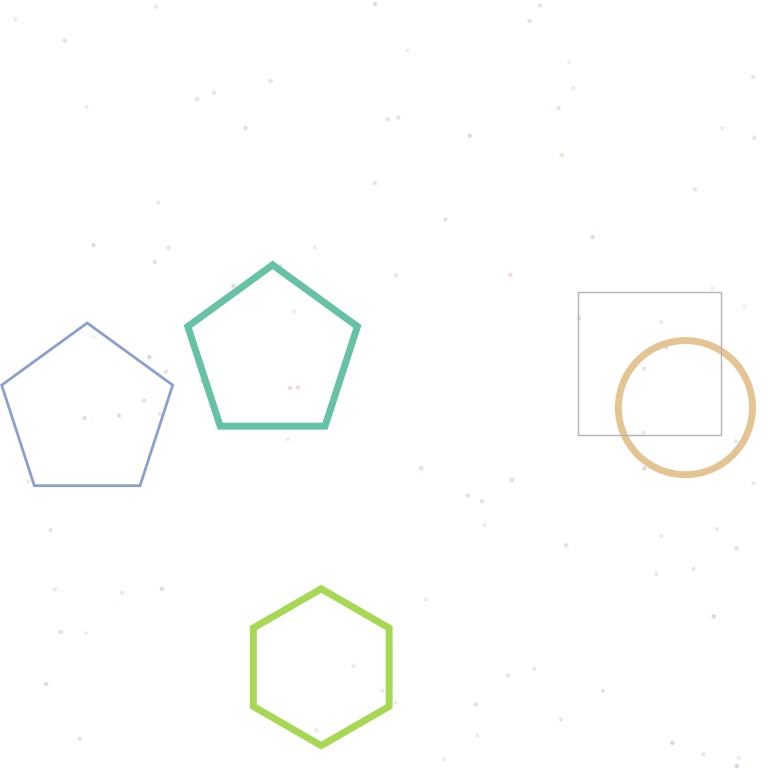[{"shape": "pentagon", "thickness": 2.5, "radius": 0.58, "center": [0.354, 0.54]}, {"shape": "pentagon", "thickness": 1, "radius": 0.58, "center": [0.113, 0.464]}, {"shape": "hexagon", "thickness": 2.5, "radius": 0.51, "center": [0.417, 0.133]}, {"shape": "circle", "thickness": 2.5, "radius": 0.44, "center": [0.89, 0.471]}, {"shape": "square", "thickness": 0.5, "radius": 0.46, "center": [0.844, 0.528]}]